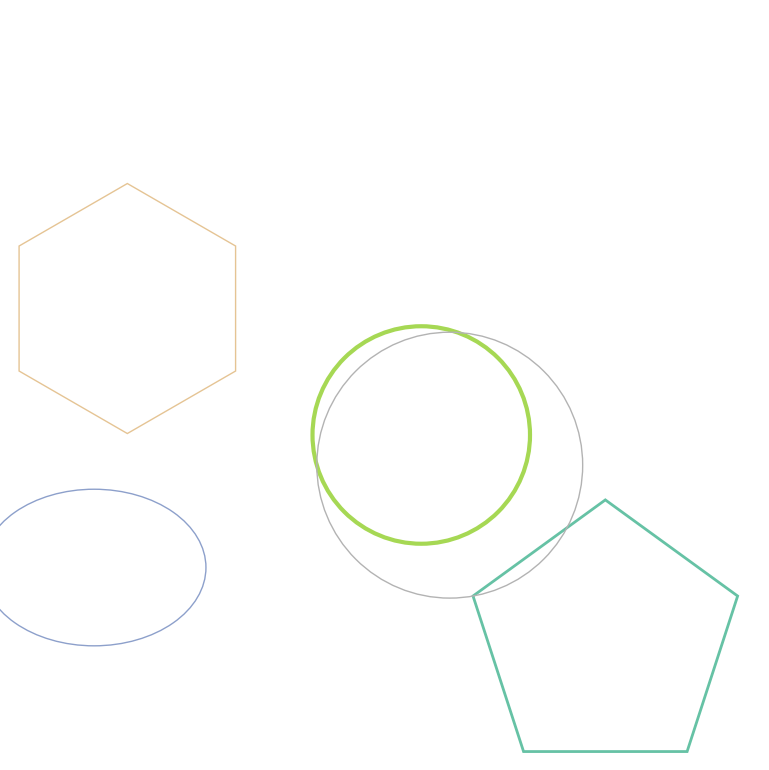[{"shape": "pentagon", "thickness": 1, "radius": 0.9, "center": [0.786, 0.17]}, {"shape": "oval", "thickness": 0.5, "radius": 0.73, "center": [0.122, 0.263]}, {"shape": "circle", "thickness": 1.5, "radius": 0.71, "center": [0.547, 0.435]}, {"shape": "hexagon", "thickness": 0.5, "radius": 0.81, "center": [0.165, 0.599]}, {"shape": "circle", "thickness": 0.5, "radius": 0.86, "center": [0.584, 0.396]}]